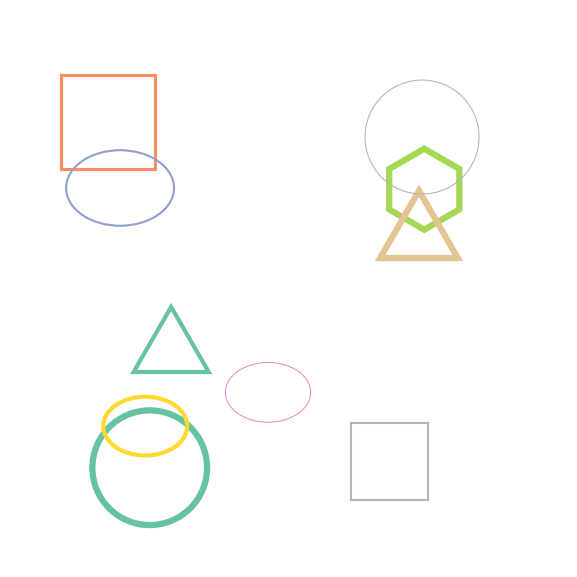[{"shape": "circle", "thickness": 3, "radius": 0.5, "center": [0.259, 0.189]}, {"shape": "triangle", "thickness": 2, "radius": 0.38, "center": [0.296, 0.393]}, {"shape": "square", "thickness": 1.5, "radius": 0.41, "center": [0.187, 0.788]}, {"shape": "oval", "thickness": 1, "radius": 0.47, "center": [0.208, 0.674]}, {"shape": "oval", "thickness": 0.5, "radius": 0.37, "center": [0.464, 0.32]}, {"shape": "hexagon", "thickness": 3, "radius": 0.35, "center": [0.735, 0.672]}, {"shape": "oval", "thickness": 2, "radius": 0.36, "center": [0.251, 0.261]}, {"shape": "triangle", "thickness": 3, "radius": 0.39, "center": [0.725, 0.591]}, {"shape": "square", "thickness": 1, "radius": 0.33, "center": [0.675, 0.2]}, {"shape": "circle", "thickness": 0.5, "radius": 0.49, "center": [0.731, 0.762]}]